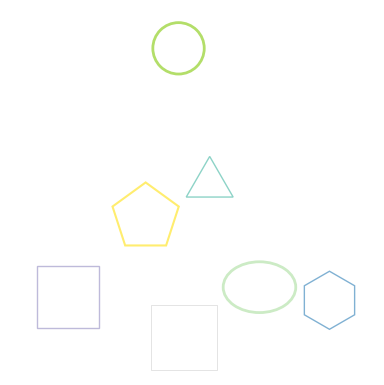[{"shape": "triangle", "thickness": 1, "radius": 0.35, "center": [0.545, 0.523]}, {"shape": "square", "thickness": 1, "radius": 0.4, "center": [0.177, 0.229]}, {"shape": "hexagon", "thickness": 1, "radius": 0.38, "center": [0.856, 0.22]}, {"shape": "circle", "thickness": 2, "radius": 0.33, "center": [0.464, 0.874]}, {"shape": "square", "thickness": 0.5, "radius": 0.42, "center": [0.478, 0.123]}, {"shape": "oval", "thickness": 2, "radius": 0.47, "center": [0.674, 0.254]}, {"shape": "pentagon", "thickness": 1.5, "radius": 0.45, "center": [0.378, 0.436]}]